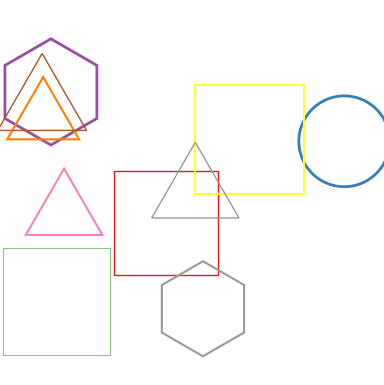[{"shape": "square", "thickness": 1, "radius": 0.67, "center": [0.431, 0.42]}, {"shape": "circle", "thickness": 2, "radius": 0.59, "center": [0.894, 0.633]}, {"shape": "square", "thickness": 0.5, "radius": 0.7, "center": [0.147, 0.217]}, {"shape": "hexagon", "thickness": 2, "radius": 0.69, "center": [0.132, 0.761]}, {"shape": "triangle", "thickness": 1.5, "radius": 0.54, "center": [0.112, 0.692]}, {"shape": "square", "thickness": 1.5, "radius": 0.71, "center": [0.648, 0.637]}, {"shape": "triangle", "thickness": 1, "radius": 0.67, "center": [0.109, 0.728]}, {"shape": "triangle", "thickness": 1.5, "radius": 0.57, "center": [0.166, 0.447]}, {"shape": "hexagon", "thickness": 1.5, "radius": 0.62, "center": [0.527, 0.198]}, {"shape": "triangle", "thickness": 1, "radius": 0.65, "center": [0.507, 0.499]}]